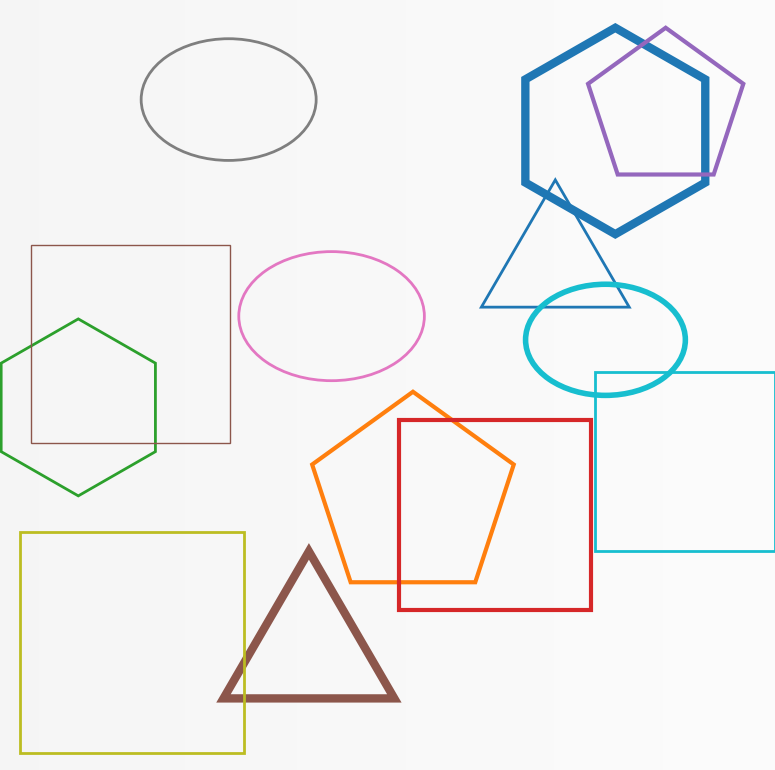[{"shape": "hexagon", "thickness": 3, "radius": 0.67, "center": [0.794, 0.83]}, {"shape": "triangle", "thickness": 1, "radius": 0.55, "center": [0.717, 0.656]}, {"shape": "pentagon", "thickness": 1.5, "radius": 0.68, "center": [0.533, 0.354]}, {"shape": "hexagon", "thickness": 1, "radius": 0.57, "center": [0.101, 0.471]}, {"shape": "square", "thickness": 1.5, "radius": 0.62, "center": [0.639, 0.331]}, {"shape": "pentagon", "thickness": 1.5, "radius": 0.53, "center": [0.859, 0.859]}, {"shape": "square", "thickness": 0.5, "radius": 0.64, "center": [0.169, 0.553]}, {"shape": "triangle", "thickness": 3, "radius": 0.64, "center": [0.399, 0.157]}, {"shape": "oval", "thickness": 1, "radius": 0.6, "center": [0.428, 0.589]}, {"shape": "oval", "thickness": 1, "radius": 0.56, "center": [0.295, 0.871]}, {"shape": "square", "thickness": 1, "radius": 0.72, "center": [0.17, 0.165]}, {"shape": "oval", "thickness": 2, "radius": 0.52, "center": [0.781, 0.559]}, {"shape": "square", "thickness": 1, "radius": 0.58, "center": [0.884, 0.4]}]